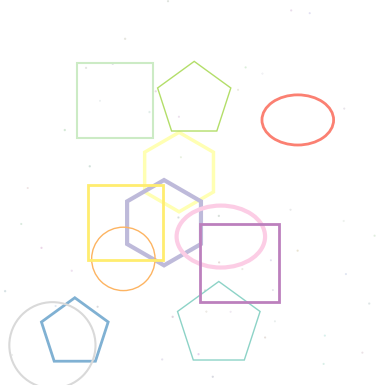[{"shape": "pentagon", "thickness": 1, "radius": 0.56, "center": [0.568, 0.156]}, {"shape": "hexagon", "thickness": 2.5, "radius": 0.52, "center": [0.465, 0.553]}, {"shape": "hexagon", "thickness": 3, "radius": 0.55, "center": [0.426, 0.422]}, {"shape": "oval", "thickness": 2, "radius": 0.47, "center": [0.773, 0.688]}, {"shape": "pentagon", "thickness": 2, "radius": 0.46, "center": [0.194, 0.136]}, {"shape": "circle", "thickness": 1, "radius": 0.41, "center": [0.32, 0.328]}, {"shape": "pentagon", "thickness": 1, "radius": 0.5, "center": [0.504, 0.741]}, {"shape": "oval", "thickness": 3, "radius": 0.57, "center": [0.574, 0.386]}, {"shape": "circle", "thickness": 1.5, "radius": 0.56, "center": [0.136, 0.103]}, {"shape": "square", "thickness": 2, "radius": 0.51, "center": [0.622, 0.316]}, {"shape": "square", "thickness": 1.5, "radius": 0.49, "center": [0.298, 0.738]}, {"shape": "square", "thickness": 2, "radius": 0.48, "center": [0.325, 0.422]}]